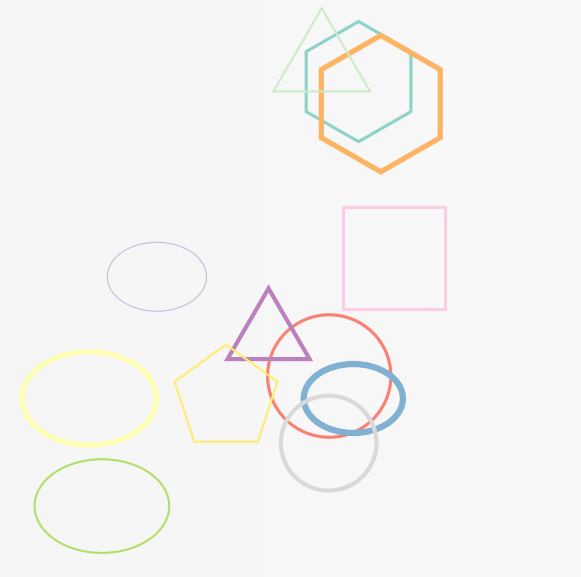[{"shape": "hexagon", "thickness": 1.5, "radius": 0.52, "center": [0.617, 0.858]}, {"shape": "oval", "thickness": 2.5, "radius": 0.58, "center": [0.153, 0.309]}, {"shape": "oval", "thickness": 0.5, "radius": 0.43, "center": [0.27, 0.52]}, {"shape": "circle", "thickness": 1.5, "radius": 0.53, "center": [0.566, 0.348]}, {"shape": "oval", "thickness": 3, "radius": 0.43, "center": [0.608, 0.309]}, {"shape": "hexagon", "thickness": 2.5, "radius": 0.59, "center": [0.655, 0.82]}, {"shape": "oval", "thickness": 1, "radius": 0.58, "center": [0.175, 0.123]}, {"shape": "square", "thickness": 1.5, "radius": 0.44, "center": [0.678, 0.552]}, {"shape": "circle", "thickness": 2, "radius": 0.41, "center": [0.565, 0.232]}, {"shape": "triangle", "thickness": 2, "radius": 0.41, "center": [0.462, 0.418]}, {"shape": "triangle", "thickness": 1, "radius": 0.48, "center": [0.553, 0.889]}, {"shape": "pentagon", "thickness": 1, "radius": 0.47, "center": [0.389, 0.309]}]